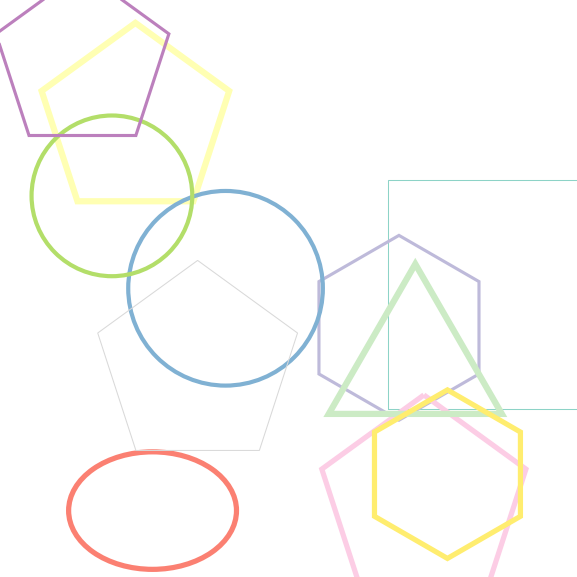[{"shape": "square", "thickness": 0.5, "radius": 0.99, "center": [0.869, 0.489]}, {"shape": "pentagon", "thickness": 3, "radius": 0.85, "center": [0.234, 0.789]}, {"shape": "hexagon", "thickness": 1.5, "radius": 0.8, "center": [0.691, 0.432]}, {"shape": "oval", "thickness": 2.5, "radius": 0.73, "center": [0.264, 0.115]}, {"shape": "circle", "thickness": 2, "radius": 0.84, "center": [0.391, 0.5]}, {"shape": "circle", "thickness": 2, "radius": 0.7, "center": [0.194, 0.66]}, {"shape": "pentagon", "thickness": 2.5, "radius": 0.93, "center": [0.734, 0.129]}, {"shape": "pentagon", "thickness": 0.5, "radius": 0.91, "center": [0.342, 0.366]}, {"shape": "pentagon", "thickness": 1.5, "radius": 0.79, "center": [0.143, 0.892]}, {"shape": "triangle", "thickness": 3, "radius": 0.87, "center": [0.719, 0.369]}, {"shape": "hexagon", "thickness": 2.5, "radius": 0.73, "center": [0.775, 0.178]}]